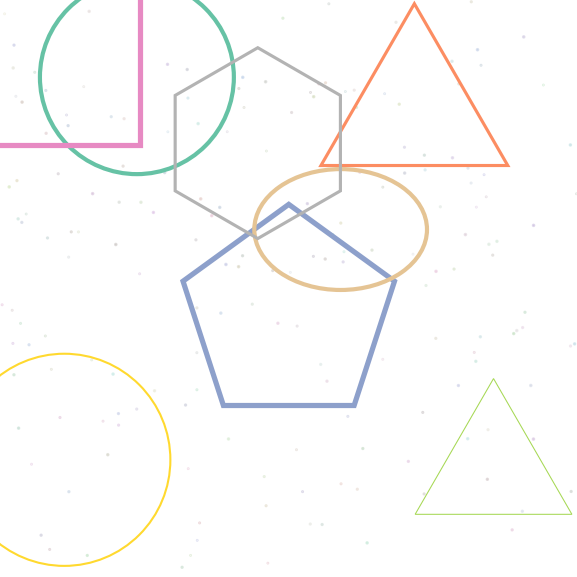[{"shape": "circle", "thickness": 2, "radius": 0.84, "center": [0.237, 0.866]}, {"shape": "triangle", "thickness": 1.5, "radius": 0.93, "center": [0.718, 0.806]}, {"shape": "pentagon", "thickness": 2.5, "radius": 0.96, "center": [0.5, 0.453]}, {"shape": "square", "thickness": 2.5, "radius": 0.67, "center": [0.109, 0.881]}, {"shape": "triangle", "thickness": 0.5, "radius": 0.78, "center": [0.855, 0.187]}, {"shape": "circle", "thickness": 1, "radius": 0.92, "center": [0.111, 0.203]}, {"shape": "oval", "thickness": 2, "radius": 0.75, "center": [0.59, 0.602]}, {"shape": "hexagon", "thickness": 1.5, "radius": 0.83, "center": [0.446, 0.751]}]